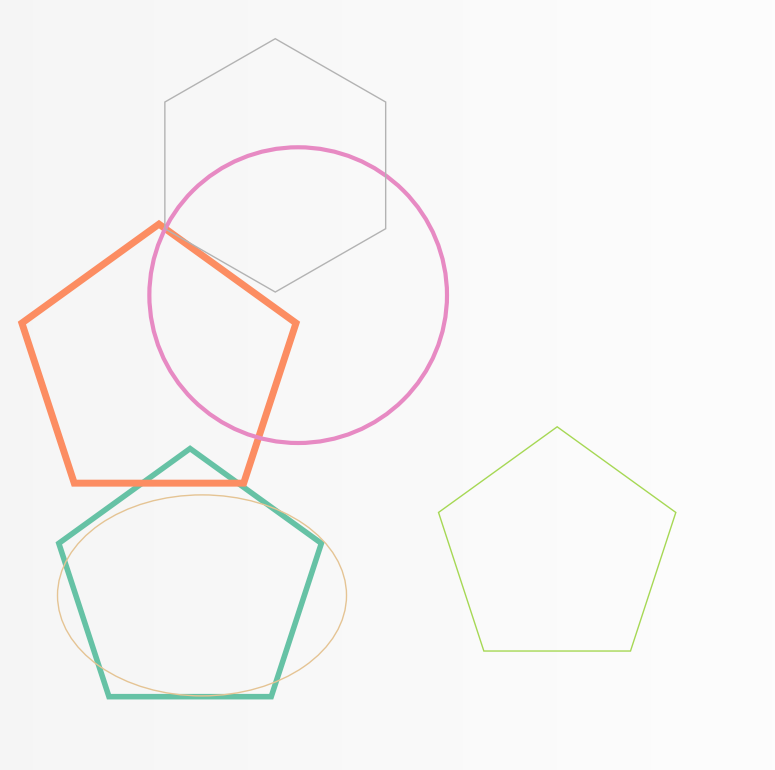[{"shape": "pentagon", "thickness": 2, "radius": 0.89, "center": [0.245, 0.239]}, {"shape": "pentagon", "thickness": 2.5, "radius": 0.93, "center": [0.205, 0.523]}, {"shape": "circle", "thickness": 1.5, "radius": 0.96, "center": [0.385, 0.617]}, {"shape": "pentagon", "thickness": 0.5, "radius": 0.8, "center": [0.719, 0.285]}, {"shape": "oval", "thickness": 0.5, "radius": 0.93, "center": [0.261, 0.227]}, {"shape": "hexagon", "thickness": 0.5, "radius": 0.82, "center": [0.355, 0.785]}]